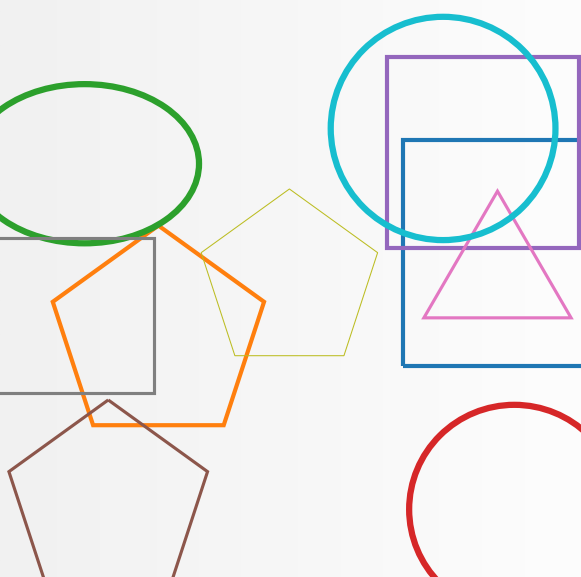[{"shape": "square", "thickness": 2, "radius": 0.98, "center": [0.888, 0.561]}, {"shape": "pentagon", "thickness": 2, "radius": 0.96, "center": [0.273, 0.417]}, {"shape": "oval", "thickness": 3, "radius": 0.98, "center": [0.146, 0.716]}, {"shape": "circle", "thickness": 3, "radius": 0.91, "center": [0.885, 0.117]}, {"shape": "square", "thickness": 2, "radius": 0.83, "center": [0.83, 0.735]}, {"shape": "pentagon", "thickness": 1.5, "radius": 0.9, "center": [0.186, 0.127]}, {"shape": "triangle", "thickness": 1.5, "radius": 0.73, "center": [0.856, 0.522]}, {"shape": "square", "thickness": 1.5, "radius": 0.67, "center": [0.132, 0.453]}, {"shape": "pentagon", "thickness": 0.5, "radius": 0.8, "center": [0.498, 0.512]}, {"shape": "circle", "thickness": 3, "radius": 0.97, "center": [0.762, 0.777]}]